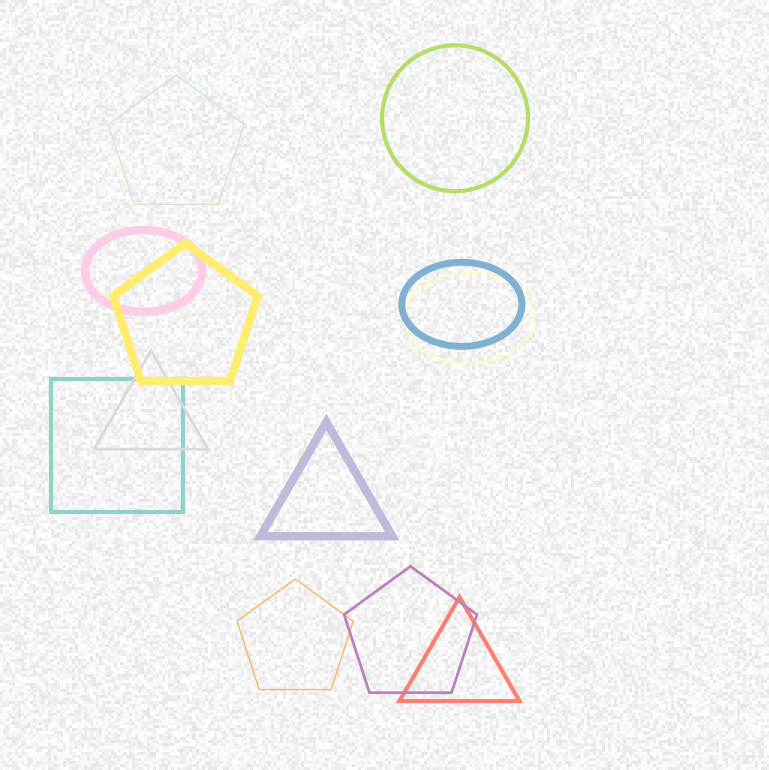[{"shape": "square", "thickness": 1.5, "radius": 0.43, "center": [0.152, 0.421]}, {"shape": "oval", "thickness": 0.5, "radius": 0.42, "center": [0.61, 0.587]}, {"shape": "triangle", "thickness": 3, "radius": 0.49, "center": [0.424, 0.353]}, {"shape": "triangle", "thickness": 1.5, "radius": 0.45, "center": [0.597, 0.134]}, {"shape": "oval", "thickness": 2.5, "radius": 0.39, "center": [0.6, 0.605]}, {"shape": "pentagon", "thickness": 0.5, "radius": 0.4, "center": [0.383, 0.169]}, {"shape": "circle", "thickness": 1.5, "radius": 0.47, "center": [0.591, 0.846]}, {"shape": "oval", "thickness": 3, "radius": 0.38, "center": [0.187, 0.648]}, {"shape": "triangle", "thickness": 1, "radius": 0.43, "center": [0.196, 0.459]}, {"shape": "pentagon", "thickness": 1, "radius": 0.45, "center": [0.533, 0.174]}, {"shape": "pentagon", "thickness": 0.5, "radius": 0.46, "center": [0.229, 0.81]}, {"shape": "pentagon", "thickness": 3, "radius": 0.49, "center": [0.241, 0.585]}]